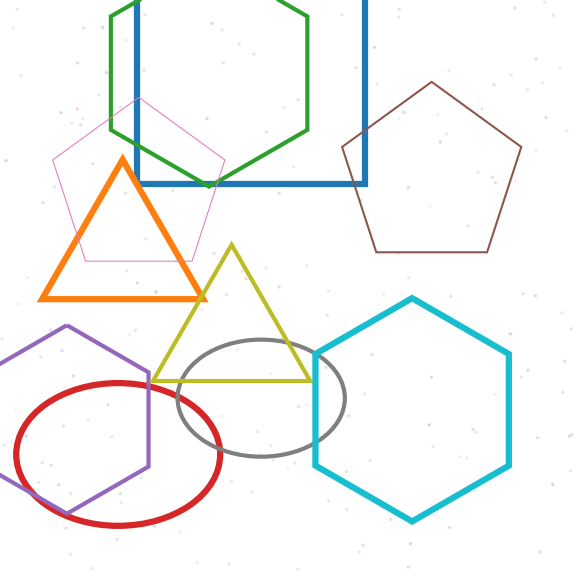[{"shape": "square", "thickness": 3, "radius": 0.98, "center": [0.435, 0.877]}, {"shape": "triangle", "thickness": 3, "radius": 0.81, "center": [0.212, 0.562]}, {"shape": "hexagon", "thickness": 2, "radius": 0.98, "center": [0.362, 0.872]}, {"shape": "oval", "thickness": 3, "radius": 0.88, "center": [0.205, 0.212]}, {"shape": "hexagon", "thickness": 2, "radius": 0.82, "center": [0.116, 0.273]}, {"shape": "pentagon", "thickness": 1, "radius": 0.82, "center": [0.748, 0.694]}, {"shape": "pentagon", "thickness": 0.5, "radius": 0.78, "center": [0.24, 0.674]}, {"shape": "oval", "thickness": 2, "radius": 0.72, "center": [0.452, 0.31]}, {"shape": "triangle", "thickness": 2, "radius": 0.79, "center": [0.401, 0.418]}, {"shape": "hexagon", "thickness": 3, "radius": 0.97, "center": [0.714, 0.29]}]